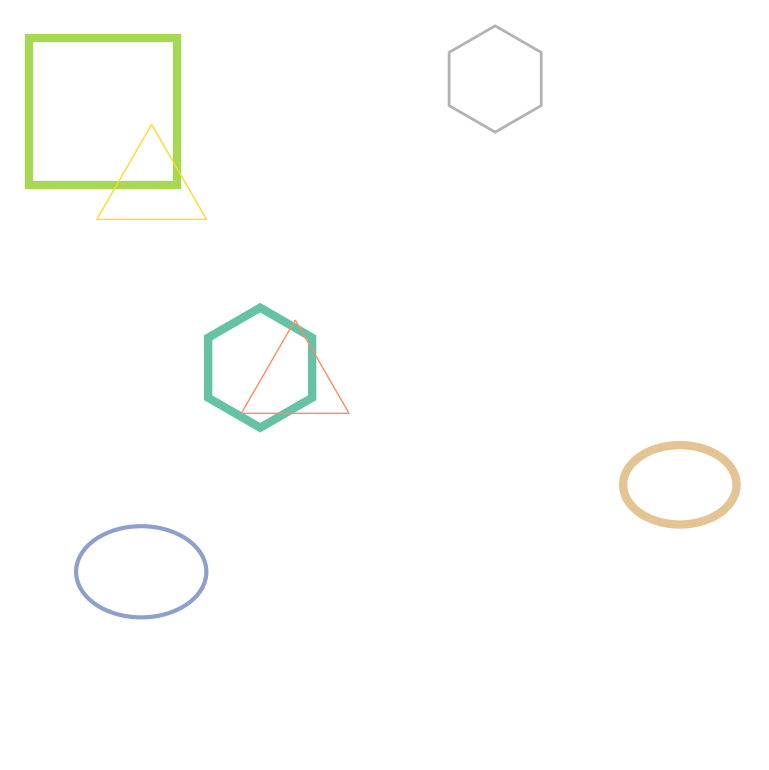[{"shape": "hexagon", "thickness": 3, "radius": 0.39, "center": [0.338, 0.522]}, {"shape": "triangle", "thickness": 0.5, "radius": 0.4, "center": [0.383, 0.504]}, {"shape": "oval", "thickness": 1.5, "radius": 0.42, "center": [0.183, 0.257]}, {"shape": "square", "thickness": 3, "radius": 0.48, "center": [0.134, 0.855]}, {"shape": "triangle", "thickness": 0.5, "radius": 0.41, "center": [0.197, 0.756]}, {"shape": "oval", "thickness": 3, "radius": 0.37, "center": [0.883, 0.37]}, {"shape": "hexagon", "thickness": 1, "radius": 0.35, "center": [0.643, 0.897]}]